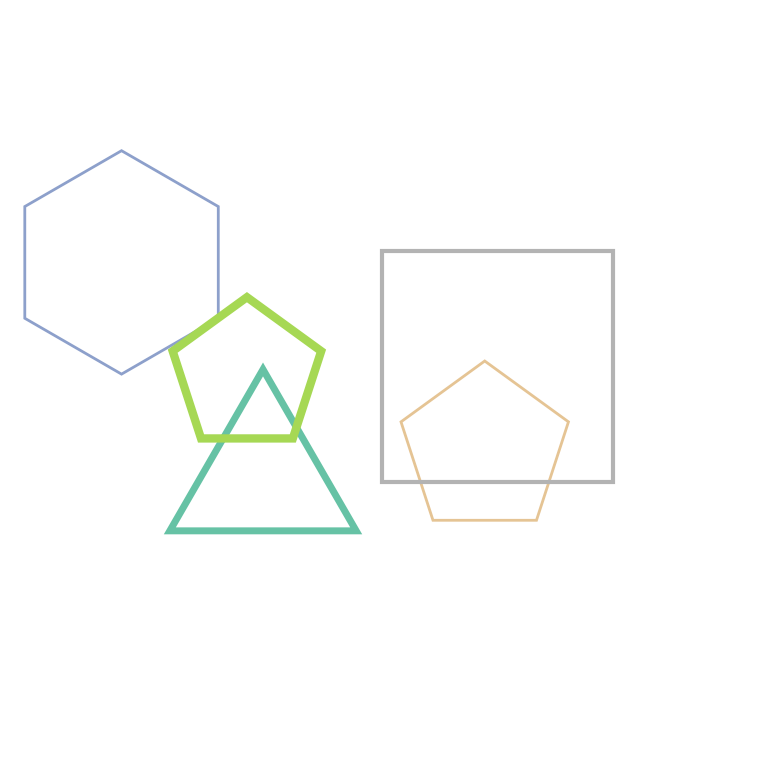[{"shape": "triangle", "thickness": 2.5, "radius": 0.7, "center": [0.342, 0.38]}, {"shape": "hexagon", "thickness": 1, "radius": 0.73, "center": [0.158, 0.659]}, {"shape": "pentagon", "thickness": 3, "radius": 0.51, "center": [0.321, 0.513]}, {"shape": "pentagon", "thickness": 1, "radius": 0.57, "center": [0.63, 0.417]}, {"shape": "square", "thickness": 1.5, "radius": 0.75, "center": [0.646, 0.525]}]